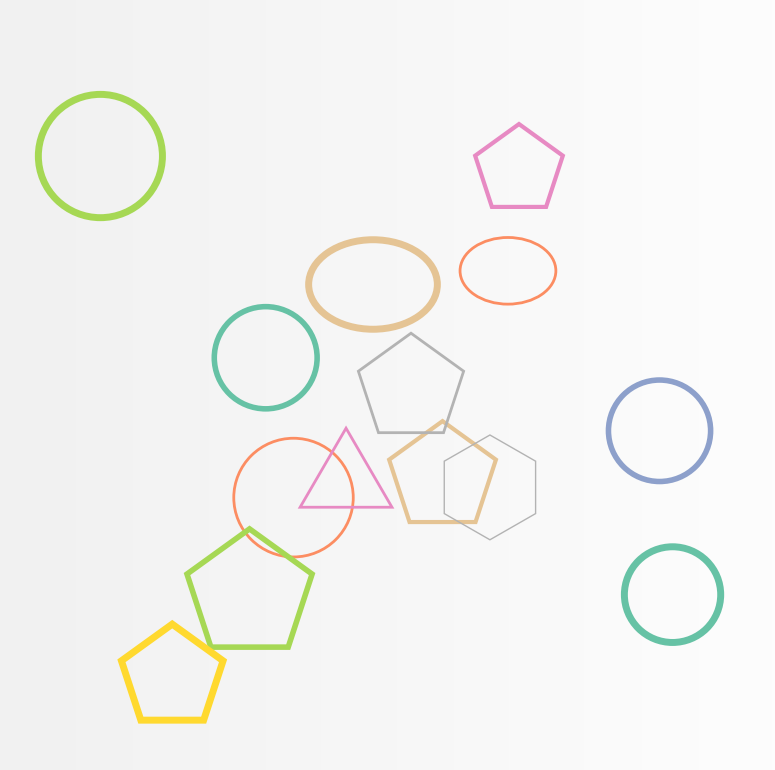[{"shape": "circle", "thickness": 2.5, "radius": 0.31, "center": [0.868, 0.228]}, {"shape": "circle", "thickness": 2, "radius": 0.33, "center": [0.343, 0.535]}, {"shape": "circle", "thickness": 1, "radius": 0.39, "center": [0.379, 0.354]}, {"shape": "oval", "thickness": 1, "radius": 0.31, "center": [0.655, 0.648]}, {"shape": "circle", "thickness": 2, "radius": 0.33, "center": [0.851, 0.441]}, {"shape": "triangle", "thickness": 1, "radius": 0.34, "center": [0.447, 0.375]}, {"shape": "pentagon", "thickness": 1.5, "radius": 0.3, "center": [0.67, 0.779]}, {"shape": "pentagon", "thickness": 2, "radius": 0.42, "center": [0.322, 0.228]}, {"shape": "circle", "thickness": 2.5, "radius": 0.4, "center": [0.13, 0.797]}, {"shape": "pentagon", "thickness": 2.5, "radius": 0.34, "center": [0.222, 0.121]}, {"shape": "pentagon", "thickness": 1.5, "radius": 0.36, "center": [0.571, 0.381]}, {"shape": "oval", "thickness": 2.5, "radius": 0.42, "center": [0.481, 0.631]}, {"shape": "pentagon", "thickness": 1, "radius": 0.36, "center": [0.53, 0.496]}, {"shape": "hexagon", "thickness": 0.5, "radius": 0.34, "center": [0.632, 0.367]}]